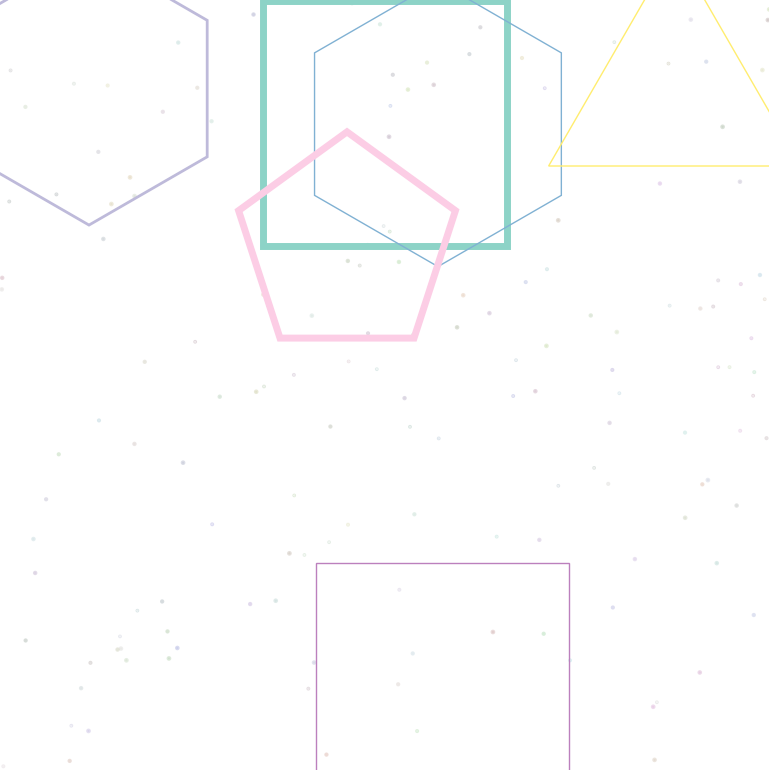[{"shape": "square", "thickness": 2.5, "radius": 0.79, "center": [0.5, 0.839]}, {"shape": "hexagon", "thickness": 1, "radius": 0.89, "center": [0.116, 0.885]}, {"shape": "hexagon", "thickness": 0.5, "radius": 0.93, "center": [0.569, 0.839]}, {"shape": "pentagon", "thickness": 2.5, "radius": 0.74, "center": [0.451, 0.681]}, {"shape": "square", "thickness": 0.5, "radius": 0.82, "center": [0.575, 0.105]}, {"shape": "triangle", "thickness": 0.5, "radius": 0.94, "center": [0.876, 0.879]}]